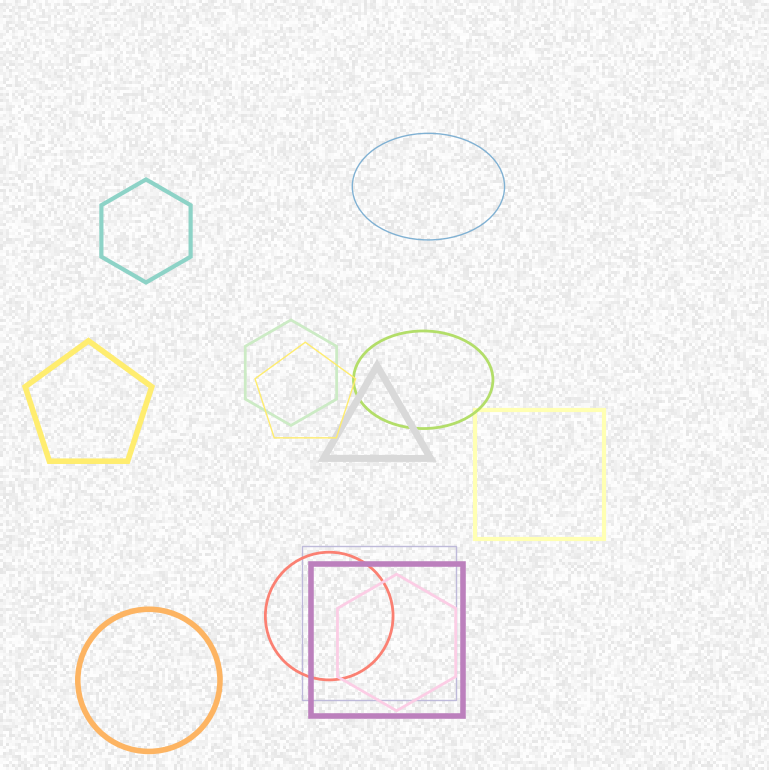[{"shape": "hexagon", "thickness": 1.5, "radius": 0.33, "center": [0.19, 0.7]}, {"shape": "square", "thickness": 1.5, "radius": 0.42, "center": [0.701, 0.384]}, {"shape": "square", "thickness": 0.5, "radius": 0.5, "center": [0.492, 0.191]}, {"shape": "circle", "thickness": 1, "radius": 0.41, "center": [0.428, 0.2]}, {"shape": "oval", "thickness": 0.5, "radius": 0.49, "center": [0.556, 0.758]}, {"shape": "circle", "thickness": 2, "radius": 0.46, "center": [0.193, 0.116]}, {"shape": "oval", "thickness": 1, "radius": 0.45, "center": [0.55, 0.507]}, {"shape": "hexagon", "thickness": 1, "radius": 0.44, "center": [0.515, 0.166]}, {"shape": "triangle", "thickness": 2.5, "radius": 0.4, "center": [0.49, 0.445]}, {"shape": "square", "thickness": 2, "radius": 0.49, "center": [0.502, 0.169]}, {"shape": "hexagon", "thickness": 1, "radius": 0.34, "center": [0.378, 0.516]}, {"shape": "pentagon", "thickness": 2, "radius": 0.43, "center": [0.115, 0.471]}, {"shape": "pentagon", "thickness": 0.5, "radius": 0.34, "center": [0.396, 0.487]}]